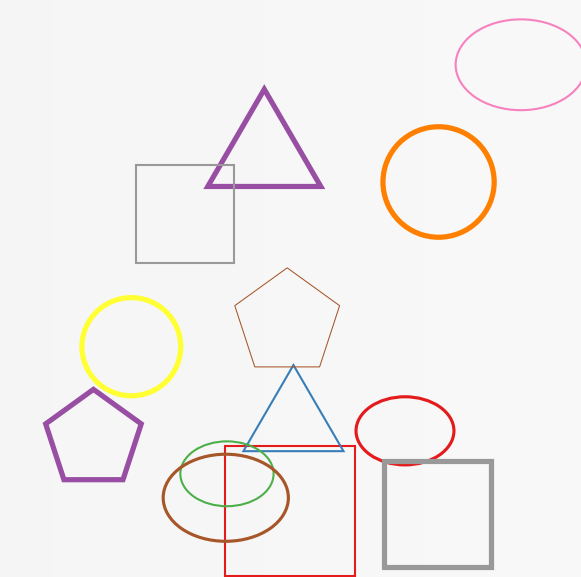[{"shape": "square", "thickness": 1, "radius": 0.56, "center": [0.499, 0.114]}, {"shape": "oval", "thickness": 1.5, "radius": 0.42, "center": [0.697, 0.253]}, {"shape": "triangle", "thickness": 1, "radius": 0.5, "center": [0.505, 0.268]}, {"shape": "oval", "thickness": 1, "radius": 0.4, "center": [0.39, 0.179]}, {"shape": "triangle", "thickness": 2.5, "radius": 0.56, "center": [0.455, 0.732]}, {"shape": "pentagon", "thickness": 2.5, "radius": 0.43, "center": [0.161, 0.238]}, {"shape": "circle", "thickness": 2.5, "radius": 0.48, "center": [0.755, 0.684]}, {"shape": "circle", "thickness": 2.5, "radius": 0.42, "center": [0.226, 0.399]}, {"shape": "oval", "thickness": 1.5, "radius": 0.54, "center": [0.388, 0.137]}, {"shape": "pentagon", "thickness": 0.5, "radius": 0.47, "center": [0.494, 0.441]}, {"shape": "oval", "thickness": 1, "radius": 0.56, "center": [0.896, 0.887]}, {"shape": "square", "thickness": 2.5, "radius": 0.46, "center": [0.752, 0.109]}, {"shape": "square", "thickness": 1, "radius": 0.42, "center": [0.318, 0.629]}]